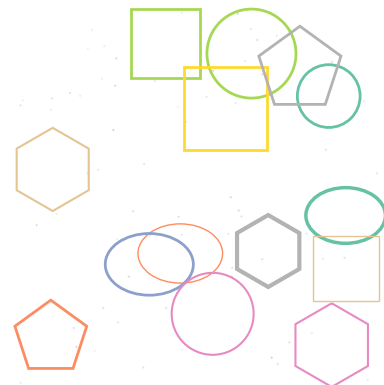[{"shape": "circle", "thickness": 2, "radius": 0.41, "center": [0.854, 0.75]}, {"shape": "oval", "thickness": 2.5, "radius": 0.52, "center": [0.898, 0.44]}, {"shape": "pentagon", "thickness": 2, "radius": 0.49, "center": [0.132, 0.122]}, {"shape": "oval", "thickness": 1, "radius": 0.55, "center": [0.468, 0.342]}, {"shape": "oval", "thickness": 2, "radius": 0.57, "center": [0.388, 0.313]}, {"shape": "hexagon", "thickness": 1.5, "radius": 0.54, "center": [0.862, 0.104]}, {"shape": "circle", "thickness": 1.5, "radius": 0.53, "center": [0.552, 0.185]}, {"shape": "square", "thickness": 2, "radius": 0.45, "center": [0.431, 0.888]}, {"shape": "circle", "thickness": 2, "radius": 0.58, "center": [0.653, 0.861]}, {"shape": "square", "thickness": 2, "radius": 0.54, "center": [0.586, 0.718]}, {"shape": "square", "thickness": 1, "radius": 0.43, "center": [0.899, 0.302]}, {"shape": "hexagon", "thickness": 1.5, "radius": 0.54, "center": [0.137, 0.56]}, {"shape": "pentagon", "thickness": 2, "radius": 0.56, "center": [0.779, 0.82]}, {"shape": "hexagon", "thickness": 3, "radius": 0.47, "center": [0.697, 0.348]}]